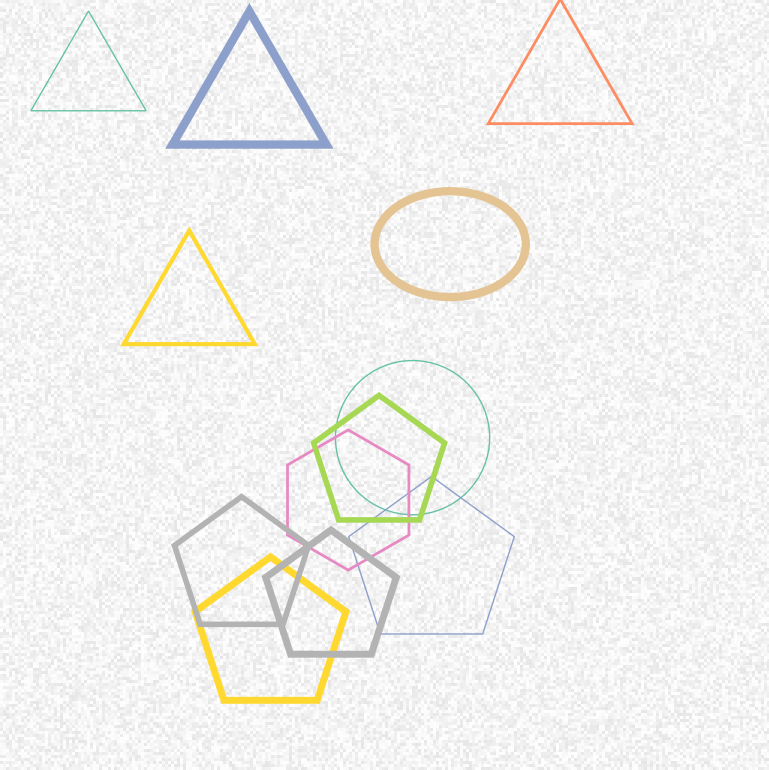[{"shape": "circle", "thickness": 0.5, "radius": 0.5, "center": [0.536, 0.432]}, {"shape": "triangle", "thickness": 0.5, "radius": 0.43, "center": [0.115, 0.899]}, {"shape": "triangle", "thickness": 1, "radius": 0.54, "center": [0.728, 0.893]}, {"shape": "triangle", "thickness": 3, "radius": 0.58, "center": [0.324, 0.87]}, {"shape": "pentagon", "thickness": 0.5, "radius": 0.57, "center": [0.56, 0.268]}, {"shape": "hexagon", "thickness": 1, "radius": 0.46, "center": [0.452, 0.351]}, {"shape": "pentagon", "thickness": 2, "radius": 0.45, "center": [0.492, 0.397]}, {"shape": "triangle", "thickness": 1.5, "radius": 0.49, "center": [0.246, 0.602]}, {"shape": "pentagon", "thickness": 2.5, "radius": 0.51, "center": [0.351, 0.174]}, {"shape": "oval", "thickness": 3, "radius": 0.49, "center": [0.585, 0.683]}, {"shape": "pentagon", "thickness": 2, "radius": 0.46, "center": [0.314, 0.263]}, {"shape": "pentagon", "thickness": 2.5, "radius": 0.45, "center": [0.43, 0.222]}]